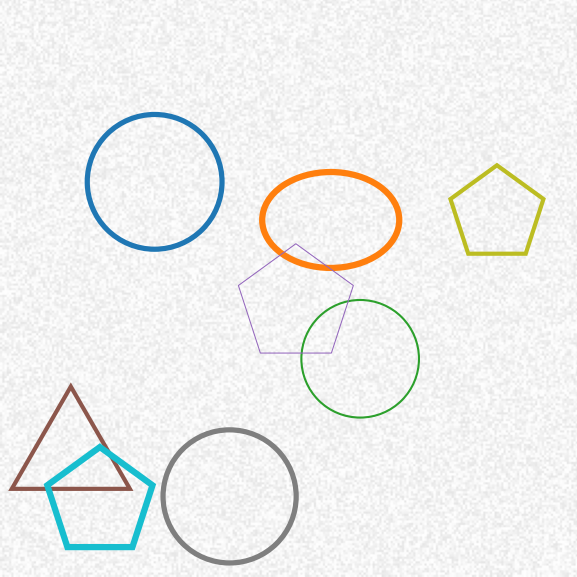[{"shape": "circle", "thickness": 2.5, "radius": 0.58, "center": [0.268, 0.684]}, {"shape": "oval", "thickness": 3, "radius": 0.59, "center": [0.573, 0.618]}, {"shape": "circle", "thickness": 1, "radius": 0.51, "center": [0.624, 0.378]}, {"shape": "pentagon", "thickness": 0.5, "radius": 0.52, "center": [0.512, 0.472]}, {"shape": "triangle", "thickness": 2, "radius": 0.59, "center": [0.123, 0.212]}, {"shape": "circle", "thickness": 2.5, "radius": 0.58, "center": [0.398, 0.14]}, {"shape": "pentagon", "thickness": 2, "radius": 0.42, "center": [0.861, 0.628]}, {"shape": "pentagon", "thickness": 3, "radius": 0.48, "center": [0.173, 0.129]}]